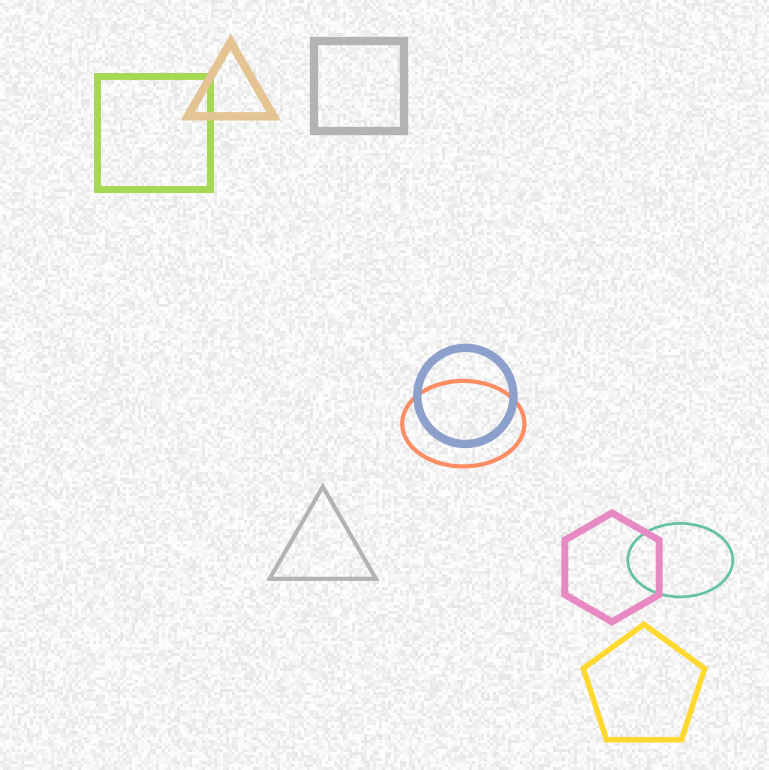[{"shape": "oval", "thickness": 1, "radius": 0.34, "center": [0.884, 0.273]}, {"shape": "oval", "thickness": 1.5, "radius": 0.4, "center": [0.602, 0.45]}, {"shape": "circle", "thickness": 3, "radius": 0.31, "center": [0.604, 0.486]}, {"shape": "hexagon", "thickness": 2.5, "radius": 0.35, "center": [0.795, 0.263]}, {"shape": "square", "thickness": 2.5, "radius": 0.37, "center": [0.199, 0.828]}, {"shape": "pentagon", "thickness": 2, "radius": 0.41, "center": [0.836, 0.106]}, {"shape": "triangle", "thickness": 3, "radius": 0.32, "center": [0.3, 0.881]}, {"shape": "square", "thickness": 3, "radius": 0.29, "center": [0.467, 0.888]}, {"shape": "triangle", "thickness": 1.5, "radius": 0.4, "center": [0.419, 0.288]}]